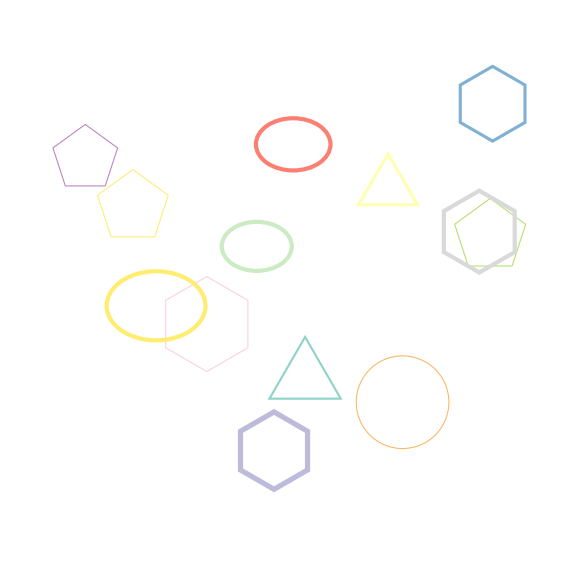[{"shape": "triangle", "thickness": 1, "radius": 0.36, "center": [0.528, 0.344]}, {"shape": "triangle", "thickness": 1.5, "radius": 0.29, "center": [0.672, 0.674]}, {"shape": "hexagon", "thickness": 2.5, "radius": 0.34, "center": [0.475, 0.219]}, {"shape": "oval", "thickness": 2, "radius": 0.32, "center": [0.508, 0.749]}, {"shape": "hexagon", "thickness": 1.5, "radius": 0.32, "center": [0.853, 0.82]}, {"shape": "circle", "thickness": 0.5, "radius": 0.4, "center": [0.697, 0.303]}, {"shape": "pentagon", "thickness": 0.5, "radius": 0.32, "center": [0.849, 0.591]}, {"shape": "hexagon", "thickness": 0.5, "radius": 0.41, "center": [0.358, 0.438]}, {"shape": "hexagon", "thickness": 2, "radius": 0.35, "center": [0.83, 0.598]}, {"shape": "pentagon", "thickness": 0.5, "radius": 0.29, "center": [0.148, 0.725]}, {"shape": "oval", "thickness": 2, "radius": 0.3, "center": [0.445, 0.573]}, {"shape": "oval", "thickness": 2, "radius": 0.43, "center": [0.27, 0.47]}, {"shape": "pentagon", "thickness": 0.5, "radius": 0.32, "center": [0.23, 0.641]}]